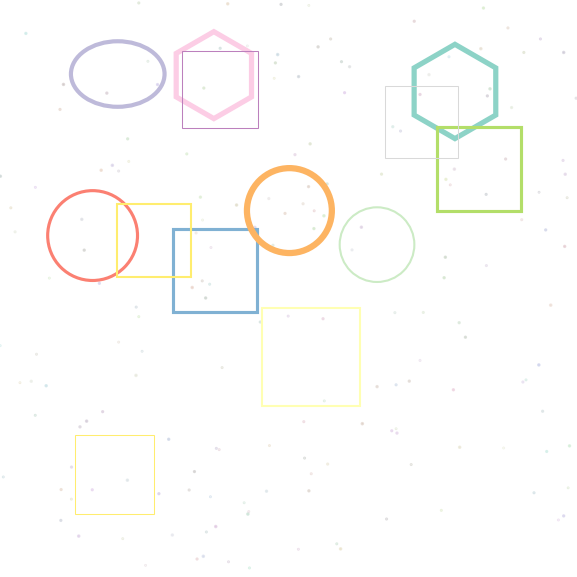[{"shape": "hexagon", "thickness": 2.5, "radius": 0.41, "center": [0.788, 0.841]}, {"shape": "square", "thickness": 1, "radius": 0.43, "center": [0.538, 0.381]}, {"shape": "oval", "thickness": 2, "radius": 0.41, "center": [0.204, 0.871]}, {"shape": "circle", "thickness": 1.5, "radius": 0.39, "center": [0.16, 0.591]}, {"shape": "square", "thickness": 1.5, "radius": 0.36, "center": [0.373, 0.531]}, {"shape": "circle", "thickness": 3, "radius": 0.37, "center": [0.501, 0.634]}, {"shape": "square", "thickness": 1.5, "radius": 0.37, "center": [0.829, 0.707]}, {"shape": "hexagon", "thickness": 2.5, "radius": 0.38, "center": [0.37, 0.869]}, {"shape": "square", "thickness": 0.5, "radius": 0.31, "center": [0.73, 0.787]}, {"shape": "square", "thickness": 0.5, "radius": 0.33, "center": [0.381, 0.844]}, {"shape": "circle", "thickness": 1, "radius": 0.32, "center": [0.653, 0.576]}, {"shape": "square", "thickness": 1, "radius": 0.32, "center": [0.266, 0.583]}, {"shape": "square", "thickness": 0.5, "radius": 0.34, "center": [0.199, 0.178]}]